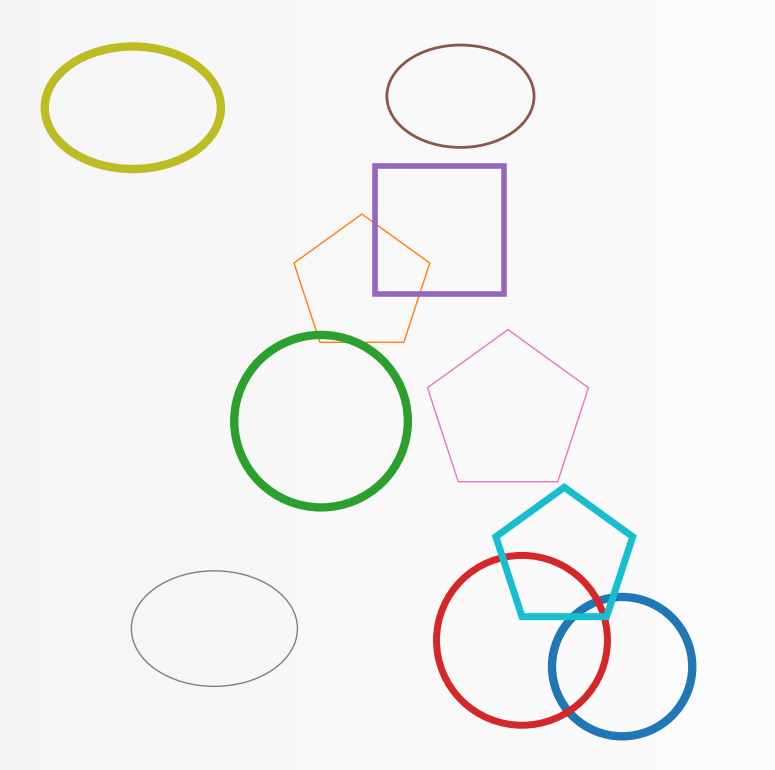[{"shape": "circle", "thickness": 3, "radius": 0.45, "center": [0.803, 0.134]}, {"shape": "pentagon", "thickness": 0.5, "radius": 0.46, "center": [0.467, 0.63]}, {"shape": "circle", "thickness": 3, "radius": 0.56, "center": [0.414, 0.453]}, {"shape": "circle", "thickness": 2.5, "radius": 0.55, "center": [0.674, 0.168]}, {"shape": "square", "thickness": 2, "radius": 0.42, "center": [0.567, 0.702]}, {"shape": "oval", "thickness": 1, "radius": 0.47, "center": [0.594, 0.875]}, {"shape": "pentagon", "thickness": 0.5, "radius": 0.55, "center": [0.655, 0.463]}, {"shape": "oval", "thickness": 0.5, "radius": 0.54, "center": [0.277, 0.184]}, {"shape": "oval", "thickness": 3, "radius": 0.57, "center": [0.171, 0.86]}, {"shape": "pentagon", "thickness": 2.5, "radius": 0.46, "center": [0.728, 0.274]}]